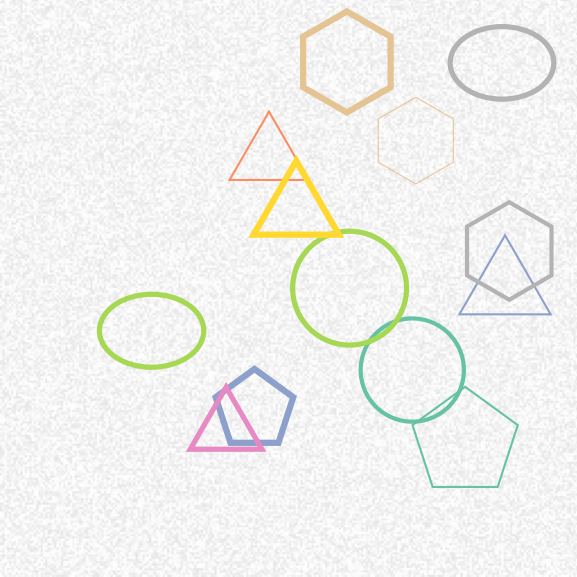[{"shape": "circle", "thickness": 2, "radius": 0.45, "center": [0.714, 0.358]}, {"shape": "pentagon", "thickness": 1, "radius": 0.48, "center": [0.805, 0.233]}, {"shape": "triangle", "thickness": 1, "radius": 0.39, "center": [0.466, 0.727]}, {"shape": "triangle", "thickness": 1, "radius": 0.46, "center": [0.874, 0.5]}, {"shape": "pentagon", "thickness": 3, "radius": 0.35, "center": [0.441, 0.29]}, {"shape": "triangle", "thickness": 2.5, "radius": 0.36, "center": [0.392, 0.257]}, {"shape": "circle", "thickness": 2.5, "radius": 0.49, "center": [0.605, 0.5]}, {"shape": "oval", "thickness": 2.5, "radius": 0.45, "center": [0.263, 0.426]}, {"shape": "triangle", "thickness": 3, "radius": 0.43, "center": [0.513, 0.635]}, {"shape": "hexagon", "thickness": 0.5, "radius": 0.38, "center": [0.72, 0.756]}, {"shape": "hexagon", "thickness": 3, "radius": 0.44, "center": [0.601, 0.892]}, {"shape": "hexagon", "thickness": 2, "radius": 0.42, "center": [0.882, 0.565]}, {"shape": "oval", "thickness": 2.5, "radius": 0.45, "center": [0.869, 0.89]}]